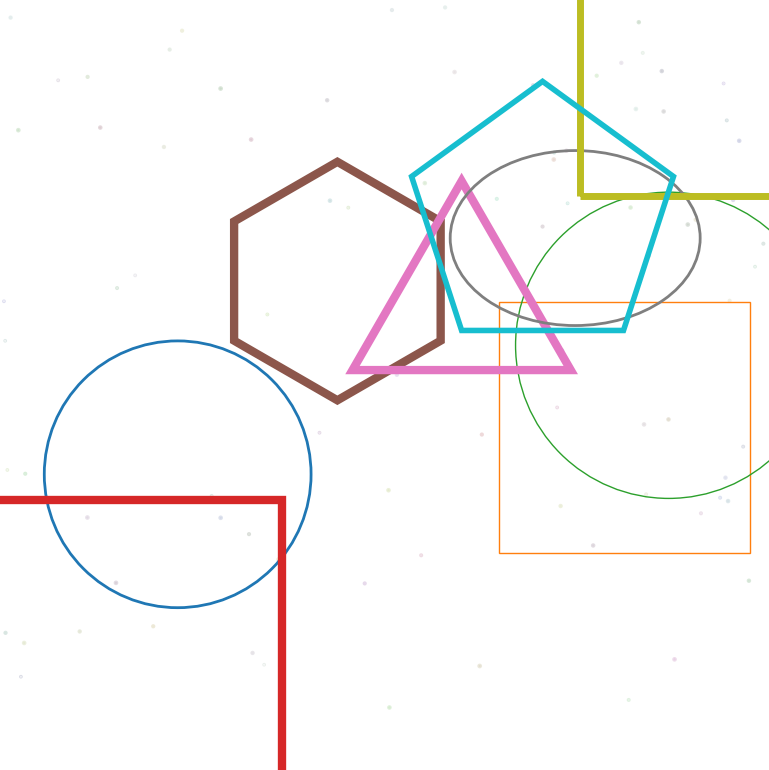[{"shape": "circle", "thickness": 1, "radius": 0.87, "center": [0.231, 0.384]}, {"shape": "square", "thickness": 0.5, "radius": 0.82, "center": [0.811, 0.445]}, {"shape": "circle", "thickness": 0.5, "radius": 0.99, "center": [0.868, 0.552]}, {"shape": "square", "thickness": 3, "radius": 0.96, "center": [0.174, 0.159]}, {"shape": "hexagon", "thickness": 3, "radius": 0.77, "center": [0.438, 0.635]}, {"shape": "triangle", "thickness": 3, "radius": 0.82, "center": [0.6, 0.601]}, {"shape": "oval", "thickness": 1, "radius": 0.81, "center": [0.747, 0.691]}, {"shape": "square", "thickness": 2.5, "radius": 0.7, "center": [0.894, 0.886]}, {"shape": "pentagon", "thickness": 2, "radius": 0.89, "center": [0.705, 0.715]}]